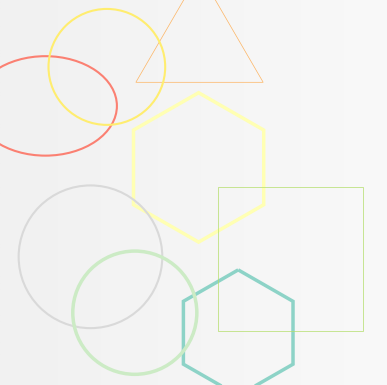[{"shape": "hexagon", "thickness": 2.5, "radius": 0.82, "center": [0.615, 0.136]}, {"shape": "hexagon", "thickness": 2.5, "radius": 0.97, "center": [0.513, 0.565]}, {"shape": "oval", "thickness": 1.5, "radius": 0.92, "center": [0.117, 0.725]}, {"shape": "triangle", "thickness": 0.5, "radius": 0.95, "center": [0.515, 0.881]}, {"shape": "square", "thickness": 0.5, "radius": 0.93, "center": [0.75, 0.327]}, {"shape": "circle", "thickness": 1.5, "radius": 0.93, "center": [0.233, 0.333]}, {"shape": "circle", "thickness": 2.5, "radius": 0.8, "center": [0.348, 0.188]}, {"shape": "circle", "thickness": 1.5, "radius": 0.75, "center": [0.276, 0.826]}]